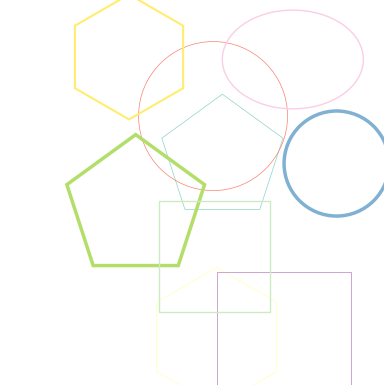[{"shape": "pentagon", "thickness": 0.5, "radius": 0.83, "center": [0.578, 0.59]}, {"shape": "hexagon", "thickness": 0.5, "radius": 0.9, "center": [0.563, 0.125]}, {"shape": "circle", "thickness": 0.5, "radius": 0.97, "center": [0.553, 0.698]}, {"shape": "circle", "thickness": 2.5, "radius": 0.68, "center": [0.874, 0.575]}, {"shape": "pentagon", "thickness": 2.5, "radius": 0.94, "center": [0.352, 0.462]}, {"shape": "oval", "thickness": 1, "radius": 0.92, "center": [0.761, 0.846]}, {"shape": "square", "thickness": 0.5, "radius": 0.87, "center": [0.738, 0.119]}, {"shape": "square", "thickness": 1, "radius": 0.72, "center": [0.558, 0.334]}, {"shape": "hexagon", "thickness": 1.5, "radius": 0.81, "center": [0.335, 0.852]}]